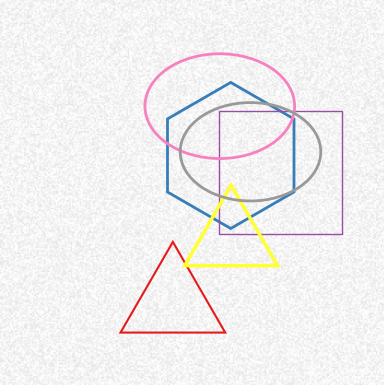[{"shape": "triangle", "thickness": 1.5, "radius": 0.79, "center": [0.449, 0.215]}, {"shape": "hexagon", "thickness": 2, "radius": 0.95, "center": [0.599, 0.596]}, {"shape": "square", "thickness": 1, "radius": 0.8, "center": [0.728, 0.552]}, {"shape": "triangle", "thickness": 2.5, "radius": 0.7, "center": [0.6, 0.38]}, {"shape": "oval", "thickness": 2, "radius": 0.97, "center": [0.571, 0.724]}, {"shape": "oval", "thickness": 2, "radius": 0.91, "center": [0.651, 0.606]}]